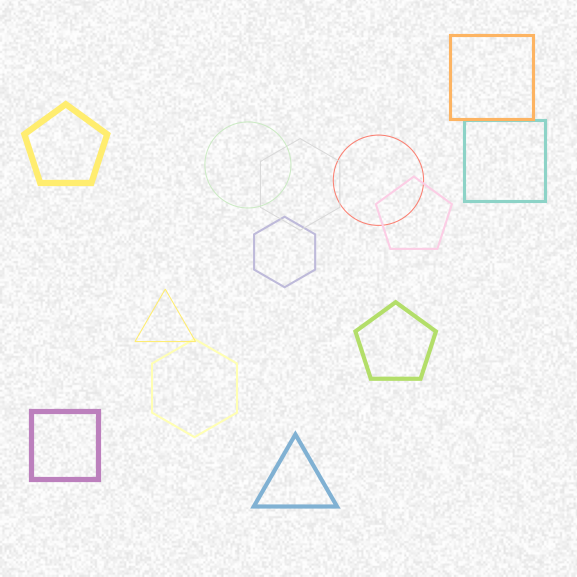[{"shape": "square", "thickness": 1.5, "radius": 0.35, "center": [0.873, 0.721]}, {"shape": "hexagon", "thickness": 1, "radius": 0.42, "center": [0.337, 0.327]}, {"shape": "hexagon", "thickness": 1, "radius": 0.31, "center": [0.493, 0.563]}, {"shape": "circle", "thickness": 0.5, "radius": 0.39, "center": [0.655, 0.687]}, {"shape": "triangle", "thickness": 2, "radius": 0.42, "center": [0.512, 0.164]}, {"shape": "square", "thickness": 1.5, "radius": 0.36, "center": [0.851, 0.866]}, {"shape": "pentagon", "thickness": 2, "radius": 0.37, "center": [0.685, 0.403]}, {"shape": "pentagon", "thickness": 1, "radius": 0.35, "center": [0.717, 0.624]}, {"shape": "hexagon", "thickness": 0.5, "radius": 0.4, "center": [0.52, 0.68]}, {"shape": "square", "thickness": 2.5, "radius": 0.29, "center": [0.112, 0.228]}, {"shape": "circle", "thickness": 0.5, "radius": 0.37, "center": [0.429, 0.714]}, {"shape": "triangle", "thickness": 0.5, "radius": 0.3, "center": [0.286, 0.438]}, {"shape": "pentagon", "thickness": 3, "radius": 0.38, "center": [0.114, 0.743]}]